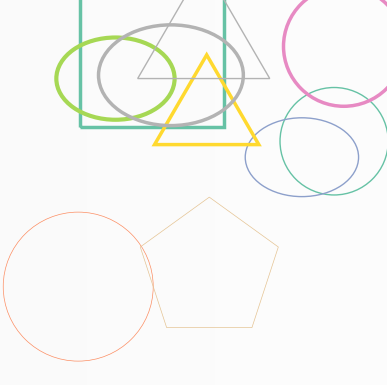[{"shape": "square", "thickness": 2.5, "radius": 0.93, "center": [0.392, 0.855]}, {"shape": "circle", "thickness": 1, "radius": 0.7, "center": [0.862, 0.633]}, {"shape": "circle", "thickness": 0.5, "radius": 0.97, "center": [0.202, 0.256]}, {"shape": "oval", "thickness": 1, "radius": 0.73, "center": [0.779, 0.592]}, {"shape": "circle", "thickness": 2.5, "radius": 0.78, "center": [0.887, 0.88]}, {"shape": "oval", "thickness": 3, "radius": 0.76, "center": [0.298, 0.796]}, {"shape": "triangle", "thickness": 2.5, "radius": 0.78, "center": [0.533, 0.702]}, {"shape": "pentagon", "thickness": 0.5, "radius": 0.94, "center": [0.54, 0.301]}, {"shape": "oval", "thickness": 2.5, "radius": 0.93, "center": [0.441, 0.805]}, {"shape": "triangle", "thickness": 1, "radius": 0.98, "center": [0.526, 0.894]}]